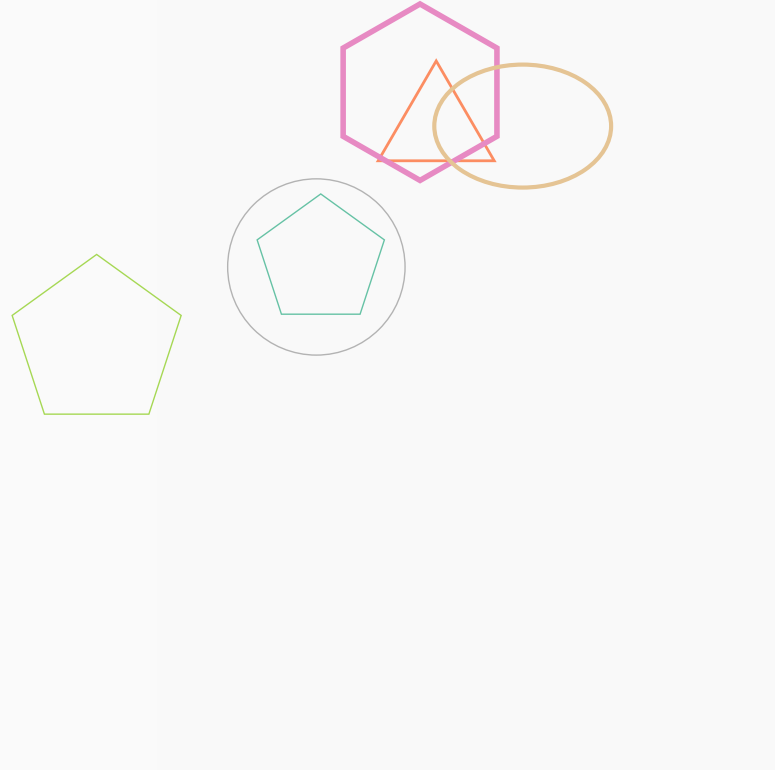[{"shape": "pentagon", "thickness": 0.5, "radius": 0.43, "center": [0.414, 0.662]}, {"shape": "triangle", "thickness": 1, "radius": 0.43, "center": [0.563, 0.834]}, {"shape": "hexagon", "thickness": 2, "radius": 0.57, "center": [0.542, 0.88]}, {"shape": "pentagon", "thickness": 0.5, "radius": 0.57, "center": [0.125, 0.555]}, {"shape": "oval", "thickness": 1.5, "radius": 0.57, "center": [0.674, 0.836]}, {"shape": "circle", "thickness": 0.5, "radius": 0.57, "center": [0.408, 0.653]}]